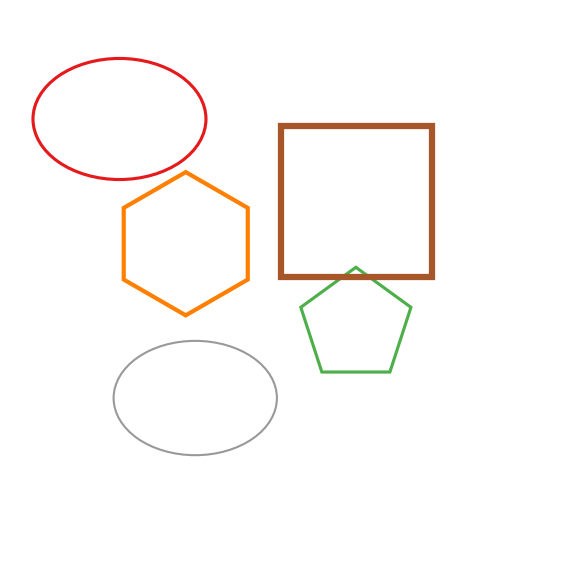[{"shape": "oval", "thickness": 1.5, "radius": 0.75, "center": [0.207, 0.793]}, {"shape": "pentagon", "thickness": 1.5, "radius": 0.5, "center": [0.616, 0.436]}, {"shape": "hexagon", "thickness": 2, "radius": 0.62, "center": [0.322, 0.577]}, {"shape": "square", "thickness": 3, "radius": 0.65, "center": [0.617, 0.65]}, {"shape": "oval", "thickness": 1, "radius": 0.71, "center": [0.338, 0.31]}]